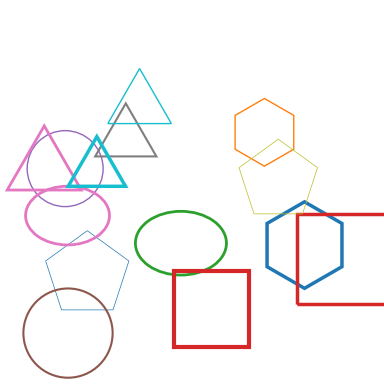[{"shape": "pentagon", "thickness": 0.5, "radius": 0.57, "center": [0.227, 0.287]}, {"shape": "hexagon", "thickness": 2.5, "radius": 0.56, "center": [0.791, 0.363]}, {"shape": "hexagon", "thickness": 1, "radius": 0.44, "center": [0.687, 0.656]}, {"shape": "oval", "thickness": 2, "radius": 0.59, "center": [0.47, 0.368]}, {"shape": "square", "thickness": 2.5, "radius": 0.59, "center": [0.888, 0.328]}, {"shape": "square", "thickness": 3, "radius": 0.49, "center": [0.549, 0.197]}, {"shape": "circle", "thickness": 1, "radius": 0.49, "center": [0.169, 0.562]}, {"shape": "circle", "thickness": 1.5, "radius": 0.58, "center": [0.177, 0.135]}, {"shape": "oval", "thickness": 2, "radius": 0.54, "center": [0.175, 0.44]}, {"shape": "triangle", "thickness": 2, "radius": 0.56, "center": [0.115, 0.562]}, {"shape": "triangle", "thickness": 1.5, "radius": 0.46, "center": [0.327, 0.64]}, {"shape": "pentagon", "thickness": 0.5, "radius": 0.54, "center": [0.723, 0.531]}, {"shape": "triangle", "thickness": 2.5, "radius": 0.43, "center": [0.252, 0.559]}, {"shape": "triangle", "thickness": 1, "radius": 0.48, "center": [0.363, 0.727]}]